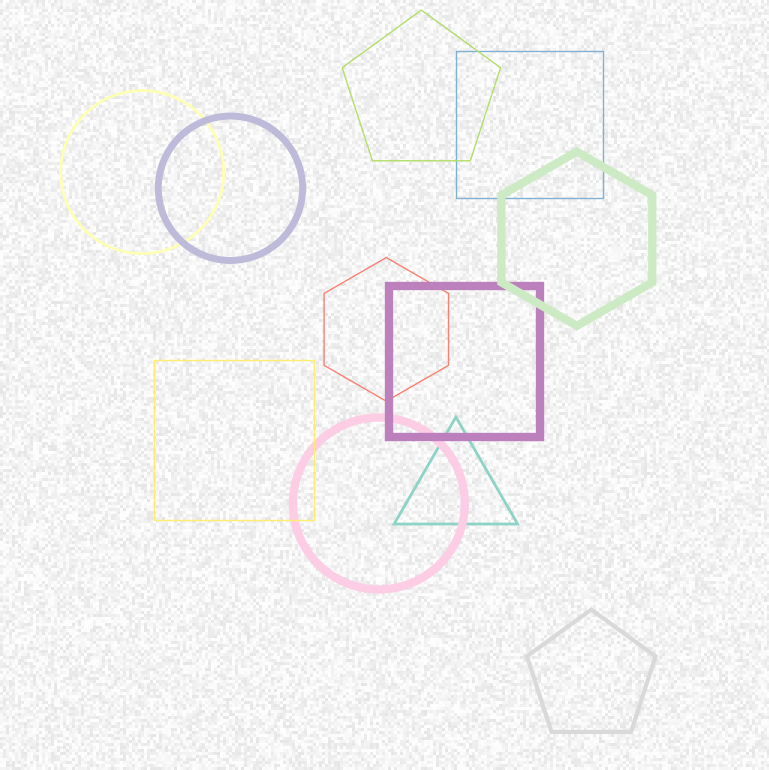[{"shape": "triangle", "thickness": 1, "radius": 0.46, "center": [0.592, 0.366]}, {"shape": "circle", "thickness": 1, "radius": 0.53, "center": [0.185, 0.776]}, {"shape": "circle", "thickness": 2.5, "radius": 0.47, "center": [0.299, 0.756]}, {"shape": "hexagon", "thickness": 0.5, "radius": 0.47, "center": [0.502, 0.572]}, {"shape": "square", "thickness": 0.5, "radius": 0.48, "center": [0.688, 0.839]}, {"shape": "pentagon", "thickness": 0.5, "radius": 0.54, "center": [0.547, 0.879]}, {"shape": "circle", "thickness": 3, "radius": 0.56, "center": [0.492, 0.346]}, {"shape": "pentagon", "thickness": 1.5, "radius": 0.44, "center": [0.768, 0.121]}, {"shape": "square", "thickness": 3, "radius": 0.49, "center": [0.603, 0.531]}, {"shape": "hexagon", "thickness": 3, "radius": 0.57, "center": [0.749, 0.69]}, {"shape": "square", "thickness": 0.5, "radius": 0.52, "center": [0.304, 0.428]}]